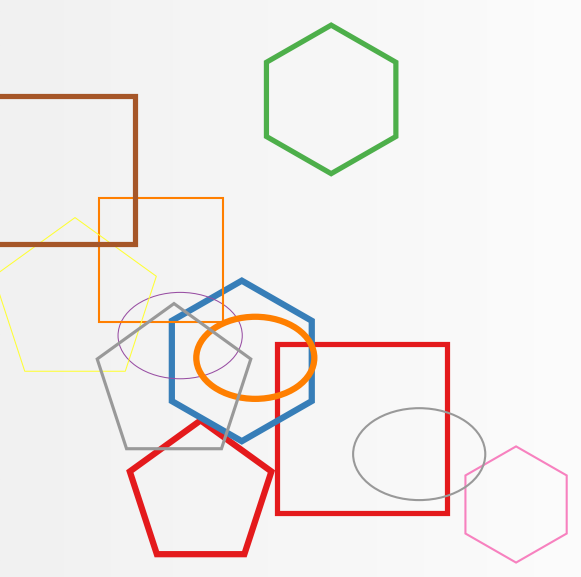[{"shape": "square", "thickness": 2.5, "radius": 0.73, "center": [0.623, 0.257]}, {"shape": "pentagon", "thickness": 3, "radius": 0.64, "center": [0.345, 0.143]}, {"shape": "hexagon", "thickness": 3, "radius": 0.69, "center": [0.416, 0.374]}, {"shape": "hexagon", "thickness": 2.5, "radius": 0.64, "center": [0.57, 0.827]}, {"shape": "oval", "thickness": 0.5, "radius": 0.53, "center": [0.31, 0.418]}, {"shape": "oval", "thickness": 3, "radius": 0.51, "center": [0.439, 0.38]}, {"shape": "square", "thickness": 1, "radius": 0.53, "center": [0.277, 0.549]}, {"shape": "pentagon", "thickness": 0.5, "radius": 0.74, "center": [0.129, 0.475]}, {"shape": "square", "thickness": 2.5, "radius": 0.64, "center": [0.103, 0.705]}, {"shape": "hexagon", "thickness": 1, "radius": 0.5, "center": [0.888, 0.126]}, {"shape": "oval", "thickness": 1, "radius": 0.57, "center": [0.721, 0.213]}, {"shape": "pentagon", "thickness": 1.5, "radius": 0.69, "center": [0.299, 0.335]}]